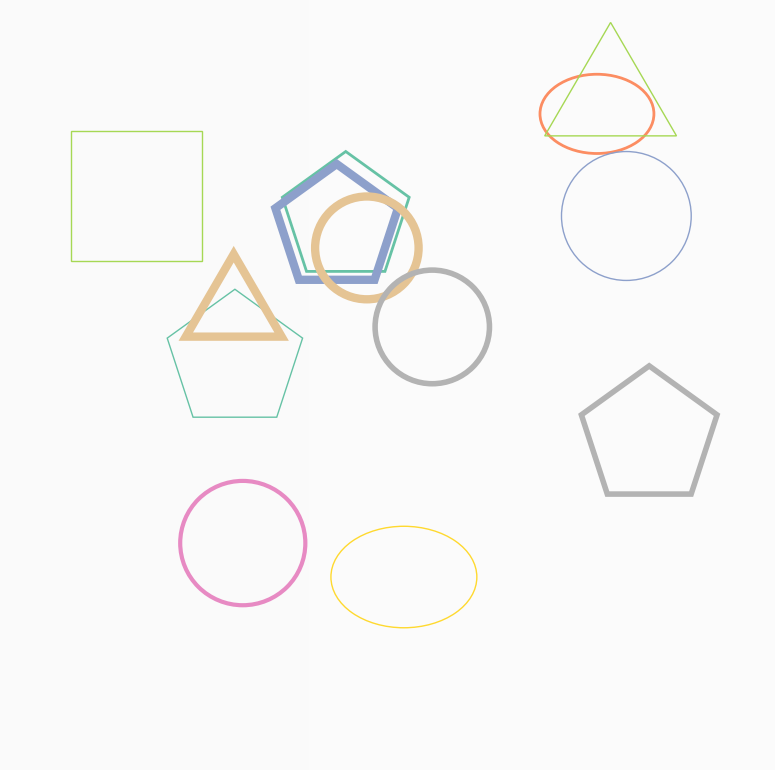[{"shape": "pentagon", "thickness": 1, "radius": 0.43, "center": [0.446, 0.717]}, {"shape": "pentagon", "thickness": 0.5, "radius": 0.46, "center": [0.303, 0.532]}, {"shape": "oval", "thickness": 1, "radius": 0.37, "center": [0.77, 0.852]}, {"shape": "circle", "thickness": 0.5, "radius": 0.42, "center": [0.808, 0.719]}, {"shape": "pentagon", "thickness": 3, "radius": 0.42, "center": [0.434, 0.704]}, {"shape": "circle", "thickness": 1.5, "radius": 0.4, "center": [0.313, 0.295]}, {"shape": "square", "thickness": 0.5, "radius": 0.42, "center": [0.177, 0.746]}, {"shape": "triangle", "thickness": 0.5, "radius": 0.49, "center": [0.788, 0.873]}, {"shape": "oval", "thickness": 0.5, "radius": 0.47, "center": [0.521, 0.251]}, {"shape": "circle", "thickness": 3, "radius": 0.33, "center": [0.473, 0.678]}, {"shape": "triangle", "thickness": 3, "radius": 0.36, "center": [0.302, 0.598]}, {"shape": "circle", "thickness": 2, "radius": 0.37, "center": [0.558, 0.575]}, {"shape": "pentagon", "thickness": 2, "radius": 0.46, "center": [0.838, 0.433]}]